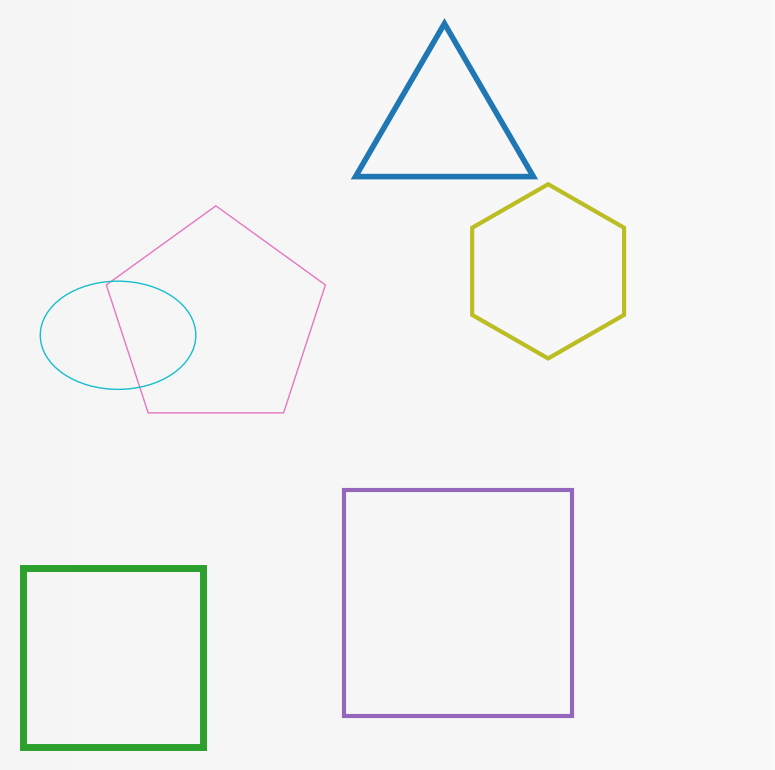[{"shape": "triangle", "thickness": 2, "radius": 0.66, "center": [0.573, 0.837]}, {"shape": "square", "thickness": 2.5, "radius": 0.58, "center": [0.145, 0.146]}, {"shape": "square", "thickness": 1.5, "radius": 0.74, "center": [0.59, 0.217]}, {"shape": "pentagon", "thickness": 0.5, "radius": 0.74, "center": [0.279, 0.584]}, {"shape": "hexagon", "thickness": 1.5, "radius": 0.57, "center": [0.707, 0.648]}, {"shape": "oval", "thickness": 0.5, "radius": 0.5, "center": [0.152, 0.565]}]